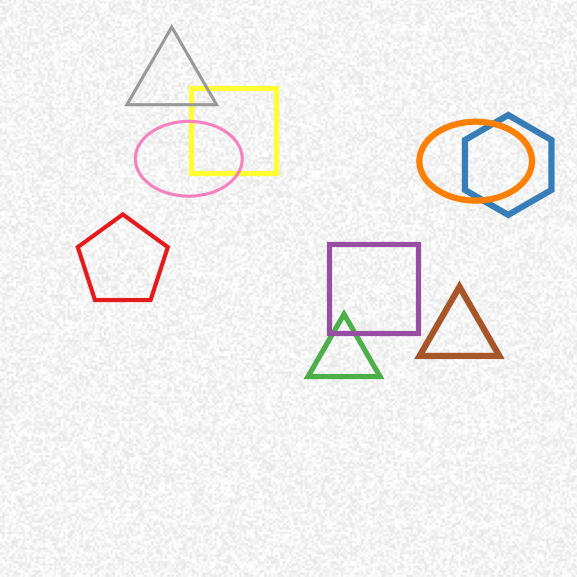[{"shape": "pentagon", "thickness": 2, "radius": 0.41, "center": [0.213, 0.546]}, {"shape": "hexagon", "thickness": 3, "radius": 0.43, "center": [0.88, 0.713]}, {"shape": "triangle", "thickness": 2.5, "radius": 0.36, "center": [0.596, 0.383]}, {"shape": "square", "thickness": 2.5, "radius": 0.38, "center": [0.647, 0.499]}, {"shape": "oval", "thickness": 3, "radius": 0.49, "center": [0.824, 0.72]}, {"shape": "square", "thickness": 2.5, "radius": 0.37, "center": [0.405, 0.773]}, {"shape": "triangle", "thickness": 3, "radius": 0.4, "center": [0.796, 0.423]}, {"shape": "oval", "thickness": 1.5, "radius": 0.46, "center": [0.327, 0.724]}, {"shape": "triangle", "thickness": 1.5, "radius": 0.45, "center": [0.297, 0.863]}]